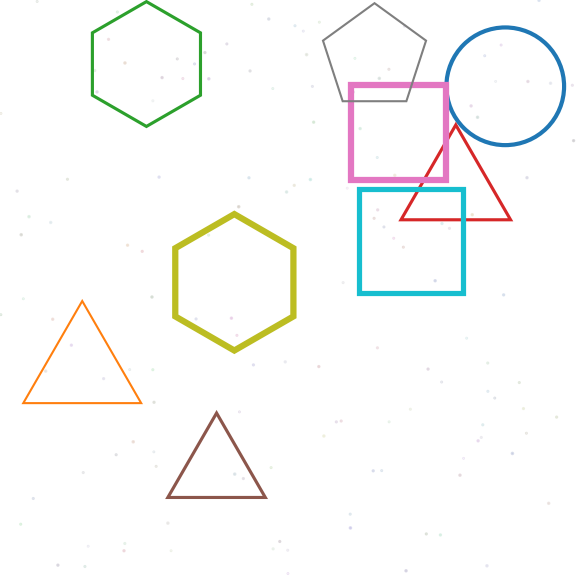[{"shape": "circle", "thickness": 2, "radius": 0.51, "center": [0.875, 0.85]}, {"shape": "triangle", "thickness": 1, "radius": 0.59, "center": [0.142, 0.36]}, {"shape": "hexagon", "thickness": 1.5, "radius": 0.54, "center": [0.254, 0.888]}, {"shape": "triangle", "thickness": 1.5, "radius": 0.55, "center": [0.789, 0.673]}, {"shape": "triangle", "thickness": 1.5, "radius": 0.49, "center": [0.375, 0.186]}, {"shape": "square", "thickness": 3, "radius": 0.41, "center": [0.69, 0.769]}, {"shape": "pentagon", "thickness": 1, "radius": 0.47, "center": [0.649, 0.9]}, {"shape": "hexagon", "thickness": 3, "radius": 0.59, "center": [0.406, 0.51]}, {"shape": "square", "thickness": 2.5, "radius": 0.45, "center": [0.712, 0.581]}]